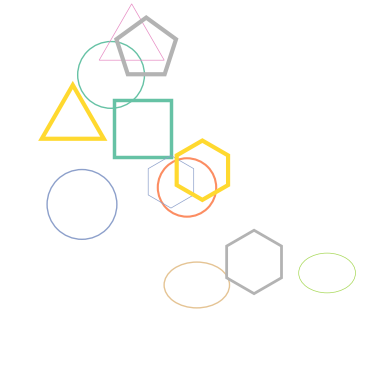[{"shape": "circle", "thickness": 1, "radius": 0.43, "center": [0.288, 0.805]}, {"shape": "square", "thickness": 2.5, "radius": 0.37, "center": [0.37, 0.666]}, {"shape": "circle", "thickness": 1.5, "radius": 0.38, "center": [0.486, 0.513]}, {"shape": "circle", "thickness": 1, "radius": 0.45, "center": [0.213, 0.469]}, {"shape": "hexagon", "thickness": 0.5, "radius": 0.34, "center": [0.444, 0.528]}, {"shape": "triangle", "thickness": 0.5, "radius": 0.49, "center": [0.342, 0.892]}, {"shape": "oval", "thickness": 0.5, "radius": 0.37, "center": [0.85, 0.291]}, {"shape": "triangle", "thickness": 3, "radius": 0.47, "center": [0.189, 0.686]}, {"shape": "hexagon", "thickness": 3, "radius": 0.39, "center": [0.526, 0.558]}, {"shape": "oval", "thickness": 1, "radius": 0.42, "center": [0.511, 0.26]}, {"shape": "pentagon", "thickness": 3, "radius": 0.41, "center": [0.38, 0.873]}, {"shape": "hexagon", "thickness": 2, "radius": 0.41, "center": [0.66, 0.32]}]